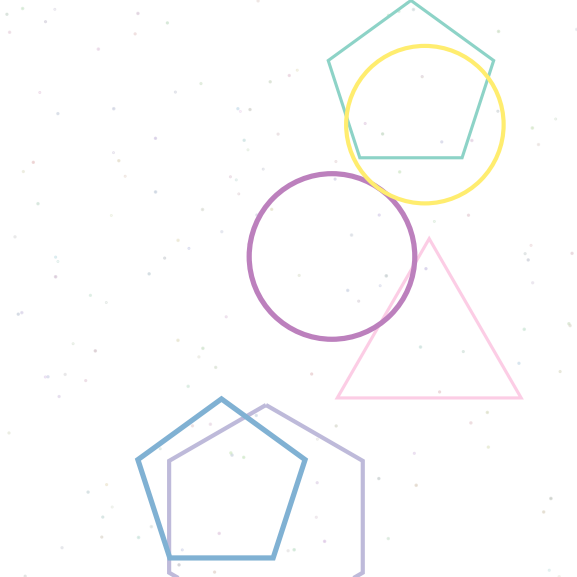[{"shape": "pentagon", "thickness": 1.5, "radius": 0.75, "center": [0.712, 0.848]}, {"shape": "hexagon", "thickness": 2, "radius": 0.97, "center": [0.461, 0.104]}, {"shape": "pentagon", "thickness": 2.5, "radius": 0.76, "center": [0.384, 0.156]}, {"shape": "triangle", "thickness": 1.5, "radius": 0.92, "center": [0.743, 0.402]}, {"shape": "circle", "thickness": 2.5, "radius": 0.72, "center": [0.575, 0.555]}, {"shape": "circle", "thickness": 2, "radius": 0.68, "center": [0.736, 0.783]}]